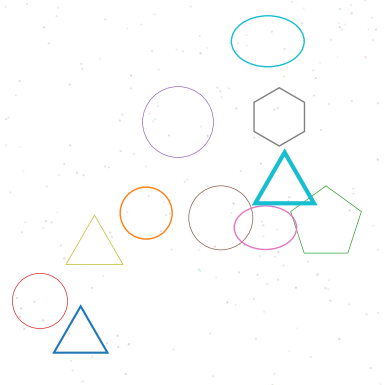[{"shape": "triangle", "thickness": 1.5, "radius": 0.4, "center": [0.21, 0.124]}, {"shape": "circle", "thickness": 1, "radius": 0.34, "center": [0.38, 0.447]}, {"shape": "pentagon", "thickness": 0.5, "radius": 0.48, "center": [0.847, 0.421]}, {"shape": "circle", "thickness": 0.5, "radius": 0.36, "center": [0.104, 0.218]}, {"shape": "circle", "thickness": 0.5, "radius": 0.46, "center": [0.462, 0.683]}, {"shape": "circle", "thickness": 0.5, "radius": 0.42, "center": [0.574, 0.434]}, {"shape": "oval", "thickness": 1, "radius": 0.4, "center": [0.689, 0.409]}, {"shape": "hexagon", "thickness": 1, "radius": 0.38, "center": [0.725, 0.696]}, {"shape": "triangle", "thickness": 0.5, "radius": 0.43, "center": [0.245, 0.356]}, {"shape": "triangle", "thickness": 3, "radius": 0.44, "center": [0.739, 0.516]}, {"shape": "oval", "thickness": 1, "radius": 0.47, "center": [0.696, 0.893]}]